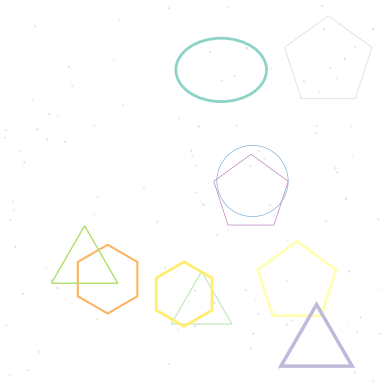[{"shape": "oval", "thickness": 2, "radius": 0.59, "center": [0.575, 0.818]}, {"shape": "pentagon", "thickness": 2, "radius": 0.53, "center": [0.771, 0.266]}, {"shape": "triangle", "thickness": 2.5, "radius": 0.53, "center": [0.822, 0.102]}, {"shape": "circle", "thickness": 0.5, "radius": 0.46, "center": [0.656, 0.53]}, {"shape": "hexagon", "thickness": 1.5, "radius": 0.45, "center": [0.28, 0.275]}, {"shape": "triangle", "thickness": 1, "radius": 0.5, "center": [0.22, 0.314]}, {"shape": "pentagon", "thickness": 0.5, "radius": 0.6, "center": [0.853, 0.84]}, {"shape": "pentagon", "thickness": 0.5, "radius": 0.51, "center": [0.652, 0.498]}, {"shape": "triangle", "thickness": 1, "radius": 0.46, "center": [0.524, 0.204]}, {"shape": "hexagon", "thickness": 2, "radius": 0.42, "center": [0.478, 0.236]}]